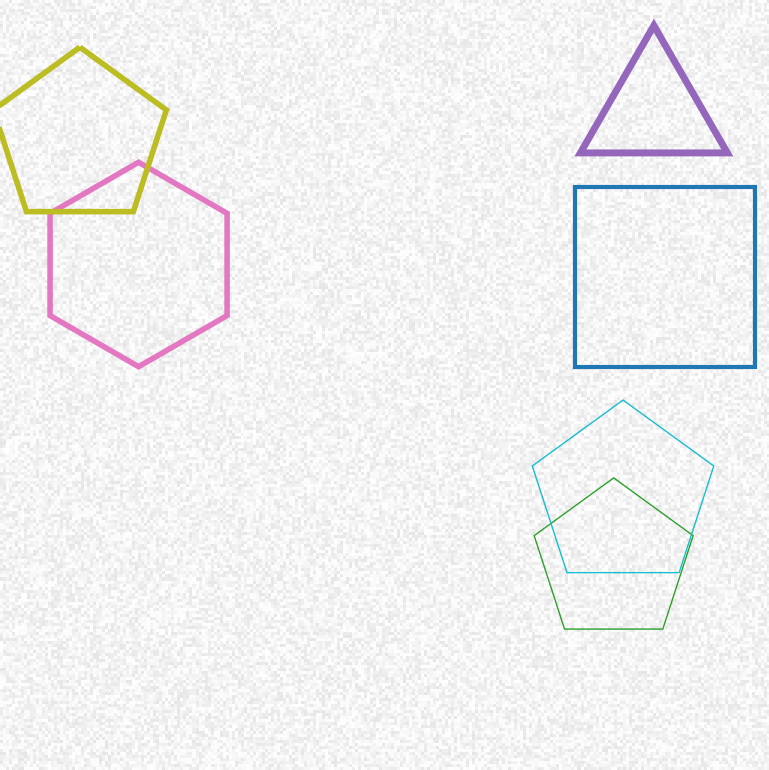[{"shape": "square", "thickness": 1.5, "radius": 0.58, "center": [0.864, 0.64]}, {"shape": "pentagon", "thickness": 0.5, "radius": 0.54, "center": [0.797, 0.271]}, {"shape": "triangle", "thickness": 2.5, "radius": 0.55, "center": [0.849, 0.857]}, {"shape": "hexagon", "thickness": 2, "radius": 0.66, "center": [0.18, 0.657]}, {"shape": "pentagon", "thickness": 2, "radius": 0.59, "center": [0.104, 0.821]}, {"shape": "pentagon", "thickness": 0.5, "radius": 0.62, "center": [0.809, 0.357]}]